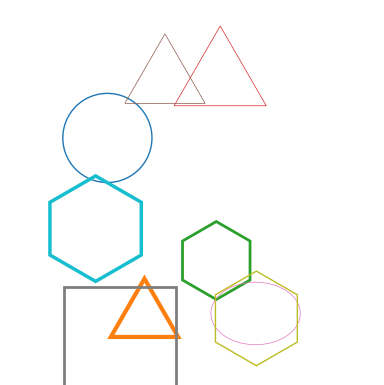[{"shape": "circle", "thickness": 1, "radius": 0.58, "center": [0.279, 0.642]}, {"shape": "triangle", "thickness": 3, "radius": 0.5, "center": [0.375, 0.175]}, {"shape": "hexagon", "thickness": 2, "radius": 0.51, "center": [0.562, 0.323]}, {"shape": "triangle", "thickness": 0.5, "radius": 0.69, "center": [0.572, 0.794]}, {"shape": "triangle", "thickness": 0.5, "radius": 0.6, "center": [0.429, 0.792]}, {"shape": "oval", "thickness": 0.5, "radius": 0.58, "center": [0.664, 0.186]}, {"shape": "square", "thickness": 2, "radius": 0.73, "center": [0.313, 0.109]}, {"shape": "hexagon", "thickness": 1, "radius": 0.61, "center": [0.666, 0.173]}, {"shape": "hexagon", "thickness": 2.5, "radius": 0.68, "center": [0.248, 0.406]}]